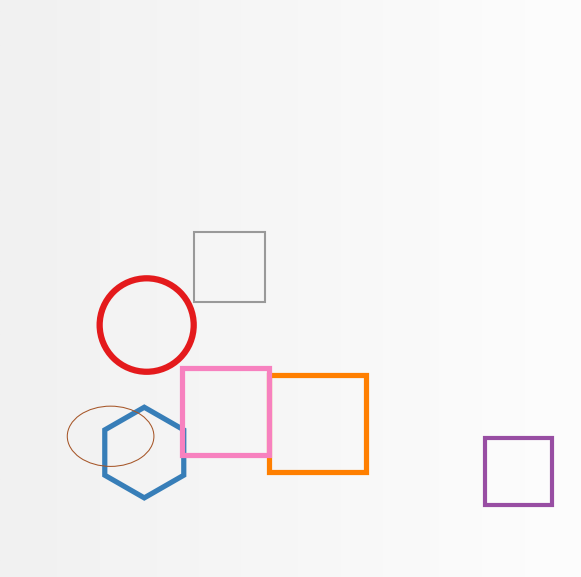[{"shape": "circle", "thickness": 3, "radius": 0.4, "center": [0.252, 0.436]}, {"shape": "hexagon", "thickness": 2.5, "radius": 0.39, "center": [0.248, 0.215]}, {"shape": "square", "thickness": 2, "radius": 0.29, "center": [0.892, 0.183]}, {"shape": "square", "thickness": 2.5, "radius": 0.42, "center": [0.547, 0.266]}, {"shape": "oval", "thickness": 0.5, "radius": 0.37, "center": [0.19, 0.244]}, {"shape": "square", "thickness": 2.5, "radius": 0.37, "center": [0.388, 0.286]}, {"shape": "square", "thickness": 1, "radius": 0.3, "center": [0.394, 0.537]}]